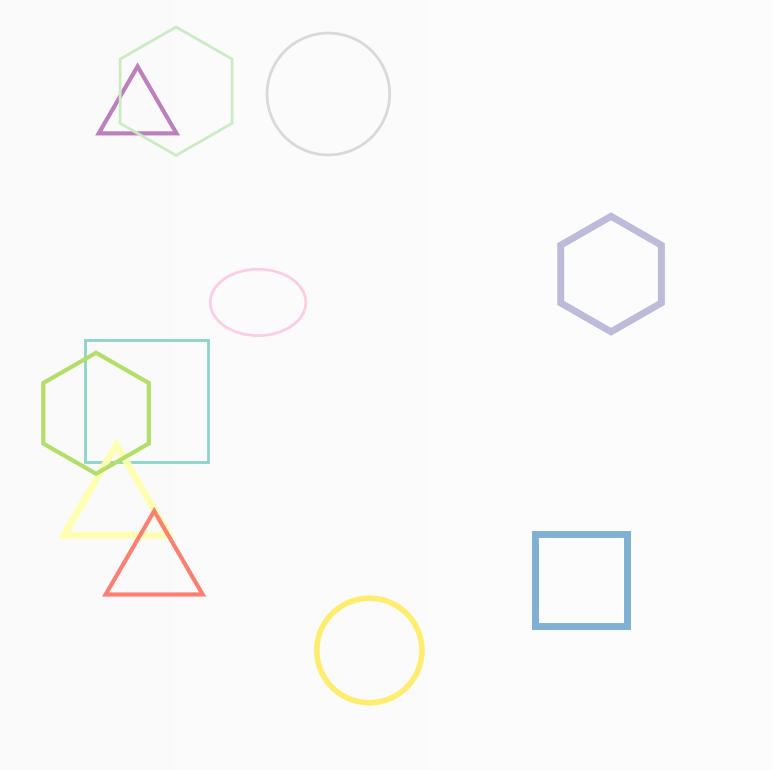[{"shape": "square", "thickness": 1, "radius": 0.4, "center": [0.189, 0.479]}, {"shape": "triangle", "thickness": 2.5, "radius": 0.39, "center": [0.15, 0.344]}, {"shape": "hexagon", "thickness": 2.5, "radius": 0.37, "center": [0.788, 0.644]}, {"shape": "triangle", "thickness": 1.5, "radius": 0.36, "center": [0.199, 0.264]}, {"shape": "square", "thickness": 2.5, "radius": 0.3, "center": [0.749, 0.247]}, {"shape": "hexagon", "thickness": 1.5, "radius": 0.39, "center": [0.124, 0.463]}, {"shape": "oval", "thickness": 1, "radius": 0.31, "center": [0.333, 0.607]}, {"shape": "circle", "thickness": 1, "radius": 0.4, "center": [0.424, 0.878]}, {"shape": "triangle", "thickness": 1.5, "radius": 0.29, "center": [0.178, 0.856]}, {"shape": "hexagon", "thickness": 1, "radius": 0.42, "center": [0.227, 0.882]}, {"shape": "circle", "thickness": 2, "radius": 0.34, "center": [0.477, 0.155]}]